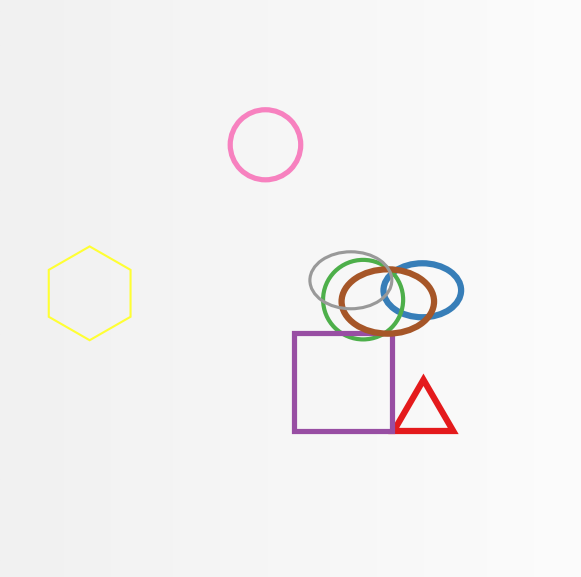[{"shape": "triangle", "thickness": 3, "radius": 0.3, "center": [0.729, 0.282]}, {"shape": "oval", "thickness": 3, "radius": 0.33, "center": [0.727, 0.497]}, {"shape": "circle", "thickness": 2, "radius": 0.34, "center": [0.625, 0.48]}, {"shape": "square", "thickness": 2.5, "radius": 0.42, "center": [0.59, 0.338]}, {"shape": "hexagon", "thickness": 1, "radius": 0.41, "center": [0.154, 0.491]}, {"shape": "oval", "thickness": 3, "radius": 0.4, "center": [0.667, 0.477]}, {"shape": "circle", "thickness": 2.5, "radius": 0.3, "center": [0.457, 0.748]}, {"shape": "oval", "thickness": 1.5, "radius": 0.35, "center": [0.604, 0.514]}]